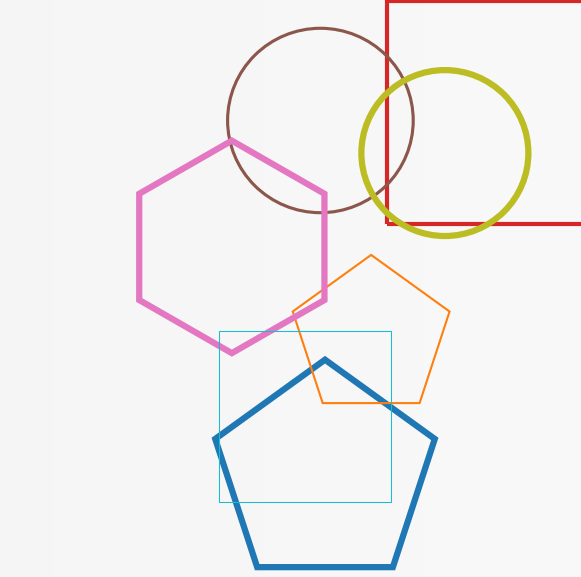[{"shape": "pentagon", "thickness": 3, "radius": 0.99, "center": [0.559, 0.178]}, {"shape": "pentagon", "thickness": 1, "radius": 0.71, "center": [0.639, 0.416]}, {"shape": "square", "thickness": 2, "radius": 0.96, "center": [0.858, 0.804]}, {"shape": "circle", "thickness": 1.5, "radius": 0.8, "center": [0.551, 0.791]}, {"shape": "hexagon", "thickness": 3, "radius": 0.92, "center": [0.399, 0.572]}, {"shape": "circle", "thickness": 3, "radius": 0.72, "center": [0.765, 0.734]}, {"shape": "square", "thickness": 0.5, "radius": 0.74, "center": [0.524, 0.278]}]